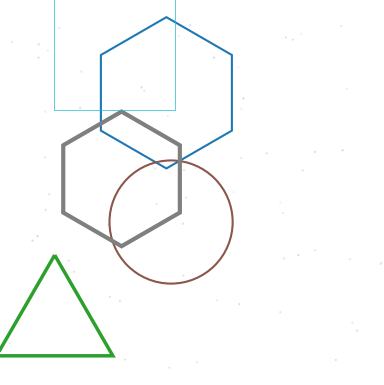[{"shape": "hexagon", "thickness": 1.5, "radius": 0.98, "center": [0.432, 0.759]}, {"shape": "triangle", "thickness": 2.5, "radius": 0.87, "center": [0.142, 0.163]}, {"shape": "circle", "thickness": 1.5, "radius": 0.8, "center": [0.444, 0.423]}, {"shape": "hexagon", "thickness": 3, "radius": 0.87, "center": [0.316, 0.535]}, {"shape": "square", "thickness": 0.5, "radius": 0.79, "center": [0.297, 0.871]}]